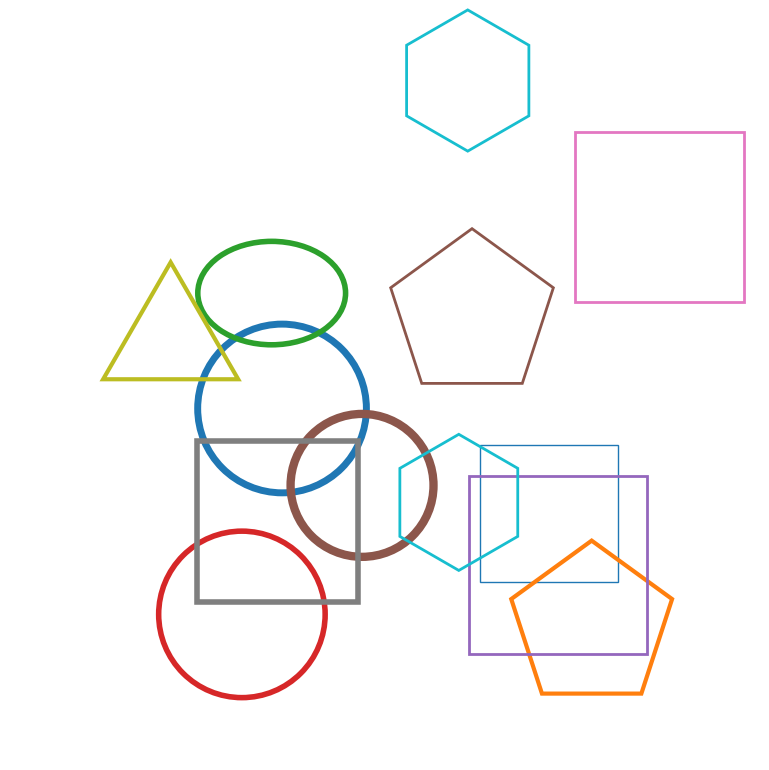[{"shape": "circle", "thickness": 2.5, "radius": 0.55, "center": [0.366, 0.47]}, {"shape": "square", "thickness": 0.5, "radius": 0.45, "center": [0.713, 0.333]}, {"shape": "pentagon", "thickness": 1.5, "radius": 0.55, "center": [0.768, 0.188]}, {"shape": "oval", "thickness": 2, "radius": 0.48, "center": [0.353, 0.619]}, {"shape": "circle", "thickness": 2, "radius": 0.54, "center": [0.314, 0.202]}, {"shape": "square", "thickness": 1, "radius": 0.58, "center": [0.725, 0.266]}, {"shape": "circle", "thickness": 3, "radius": 0.46, "center": [0.47, 0.37]}, {"shape": "pentagon", "thickness": 1, "radius": 0.56, "center": [0.613, 0.592]}, {"shape": "square", "thickness": 1, "radius": 0.55, "center": [0.856, 0.718]}, {"shape": "square", "thickness": 2, "radius": 0.52, "center": [0.36, 0.323]}, {"shape": "triangle", "thickness": 1.5, "radius": 0.51, "center": [0.222, 0.558]}, {"shape": "hexagon", "thickness": 1, "radius": 0.46, "center": [0.607, 0.895]}, {"shape": "hexagon", "thickness": 1, "radius": 0.44, "center": [0.596, 0.348]}]